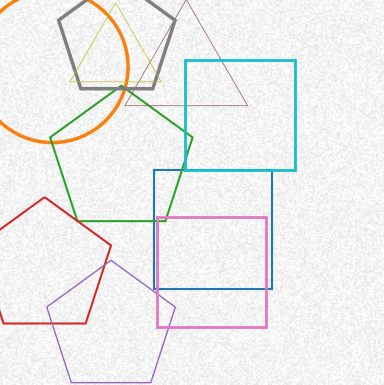[{"shape": "square", "thickness": 1.5, "radius": 0.77, "center": [0.553, 0.403]}, {"shape": "circle", "thickness": 2.5, "radius": 0.98, "center": [0.136, 0.826]}, {"shape": "pentagon", "thickness": 1.5, "radius": 0.97, "center": [0.315, 0.583]}, {"shape": "pentagon", "thickness": 1.5, "radius": 0.91, "center": [0.116, 0.307]}, {"shape": "pentagon", "thickness": 1, "radius": 0.88, "center": [0.288, 0.148]}, {"shape": "triangle", "thickness": 0.5, "radius": 0.92, "center": [0.484, 0.817]}, {"shape": "square", "thickness": 2, "radius": 0.71, "center": [0.549, 0.294]}, {"shape": "pentagon", "thickness": 2.5, "radius": 0.79, "center": [0.303, 0.898]}, {"shape": "triangle", "thickness": 0.5, "radius": 0.69, "center": [0.3, 0.856]}, {"shape": "square", "thickness": 2, "radius": 0.72, "center": [0.624, 0.702]}]